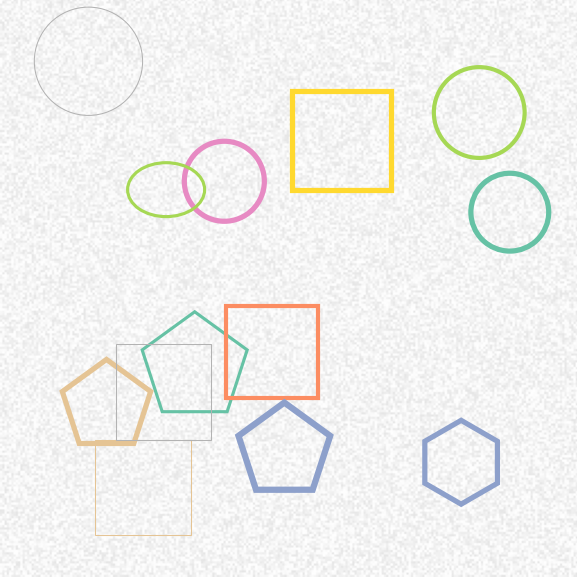[{"shape": "circle", "thickness": 2.5, "radius": 0.34, "center": [0.883, 0.632]}, {"shape": "pentagon", "thickness": 1.5, "radius": 0.48, "center": [0.337, 0.364]}, {"shape": "square", "thickness": 2, "radius": 0.4, "center": [0.471, 0.39]}, {"shape": "pentagon", "thickness": 3, "radius": 0.42, "center": [0.492, 0.219]}, {"shape": "hexagon", "thickness": 2.5, "radius": 0.36, "center": [0.798, 0.199]}, {"shape": "circle", "thickness": 2.5, "radius": 0.35, "center": [0.388, 0.685]}, {"shape": "circle", "thickness": 2, "radius": 0.39, "center": [0.83, 0.804]}, {"shape": "oval", "thickness": 1.5, "radius": 0.33, "center": [0.288, 0.671]}, {"shape": "square", "thickness": 2.5, "radius": 0.43, "center": [0.591, 0.755]}, {"shape": "square", "thickness": 0.5, "radius": 0.41, "center": [0.248, 0.155]}, {"shape": "pentagon", "thickness": 2.5, "radius": 0.4, "center": [0.184, 0.296]}, {"shape": "square", "thickness": 0.5, "radius": 0.41, "center": [0.283, 0.32]}, {"shape": "circle", "thickness": 0.5, "radius": 0.47, "center": [0.153, 0.893]}]